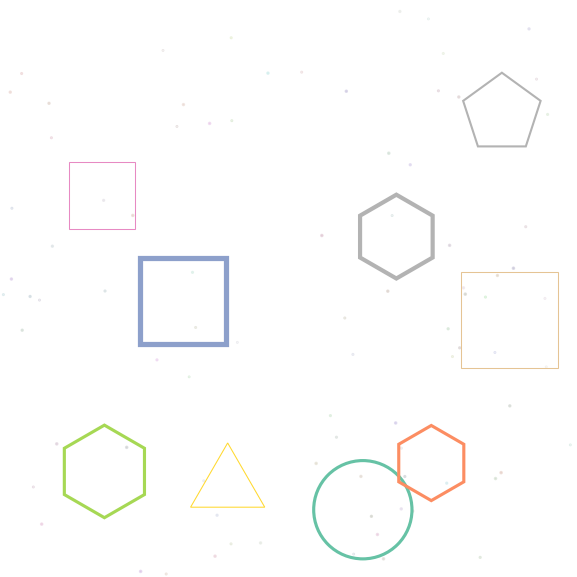[{"shape": "circle", "thickness": 1.5, "radius": 0.43, "center": [0.628, 0.116]}, {"shape": "hexagon", "thickness": 1.5, "radius": 0.33, "center": [0.747, 0.197]}, {"shape": "square", "thickness": 2.5, "radius": 0.37, "center": [0.317, 0.478]}, {"shape": "square", "thickness": 0.5, "radius": 0.29, "center": [0.177, 0.661]}, {"shape": "hexagon", "thickness": 1.5, "radius": 0.4, "center": [0.181, 0.183]}, {"shape": "triangle", "thickness": 0.5, "radius": 0.37, "center": [0.394, 0.158]}, {"shape": "square", "thickness": 0.5, "radius": 0.42, "center": [0.882, 0.445]}, {"shape": "pentagon", "thickness": 1, "radius": 0.35, "center": [0.869, 0.803]}, {"shape": "hexagon", "thickness": 2, "radius": 0.36, "center": [0.686, 0.589]}]